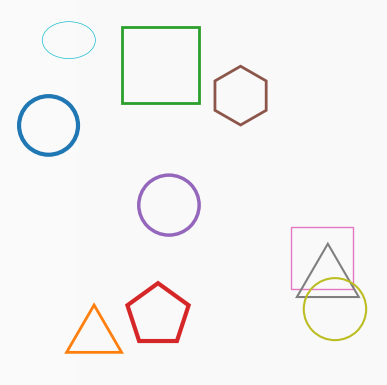[{"shape": "circle", "thickness": 3, "radius": 0.38, "center": [0.125, 0.674]}, {"shape": "triangle", "thickness": 2, "radius": 0.41, "center": [0.243, 0.126]}, {"shape": "square", "thickness": 2, "radius": 0.5, "center": [0.413, 0.832]}, {"shape": "pentagon", "thickness": 3, "radius": 0.42, "center": [0.408, 0.181]}, {"shape": "circle", "thickness": 2.5, "radius": 0.39, "center": [0.436, 0.467]}, {"shape": "hexagon", "thickness": 2, "radius": 0.38, "center": [0.621, 0.752]}, {"shape": "square", "thickness": 1, "radius": 0.4, "center": [0.832, 0.33]}, {"shape": "triangle", "thickness": 1.5, "radius": 0.46, "center": [0.846, 0.275]}, {"shape": "circle", "thickness": 1.5, "radius": 0.4, "center": [0.864, 0.197]}, {"shape": "oval", "thickness": 0.5, "radius": 0.34, "center": [0.178, 0.896]}]